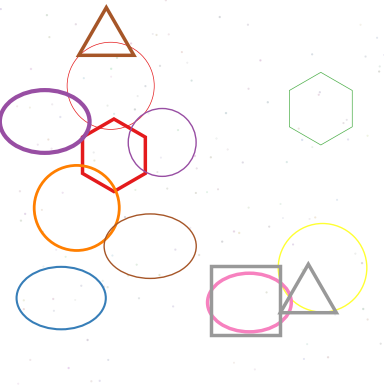[{"shape": "hexagon", "thickness": 2.5, "radius": 0.47, "center": [0.296, 0.597]}, {"shape": "circle", "thickness": 0.5, "radius": 0.57, "center": [0.287, 0.777]}, {"shape": "oval", "thickness": 1.5, "radius": 0.58, "center": [0.159, 0.226]}, {"shape": "hexagon", "thickness": 0.5, "radius": 0.47, "center": [0.833, 0.718]}, {"shape": "circle", "thickness": 1, "radius": 0.44, "center": [0.421, 0.63]}, {"shape": "oval", "thickness": 3, "radius": 0.58, "center": [0.116, 0.684]}, {"shape": "circle", "thickness": 2, "radius": 0.55, "center": [0.199, 0.46]}, {"shape": "circle", "thickness": 1, "radius": 0.58, "center": [0.838, 0.304]}, {"shape": "triangle", "thickness": 2.5, "radius": 0.41, "center": [0.276, 0.898]}, {"shape": "oval", "thickness": 1, "radius": 0.6, "center": [0.39, 0.361]}, {"shape": "oval", "thickness": 2.5, "radius": 0.54, "center": [0.648, 0.214]}, {"shape": "square", "thickness": 2.5, "radius": 0.45, "center": [0.637, 0.22]}, {"shape": "triangle", "thickness": 2.5, "radius": 0.42, "center": [0.801, 0.23]}]